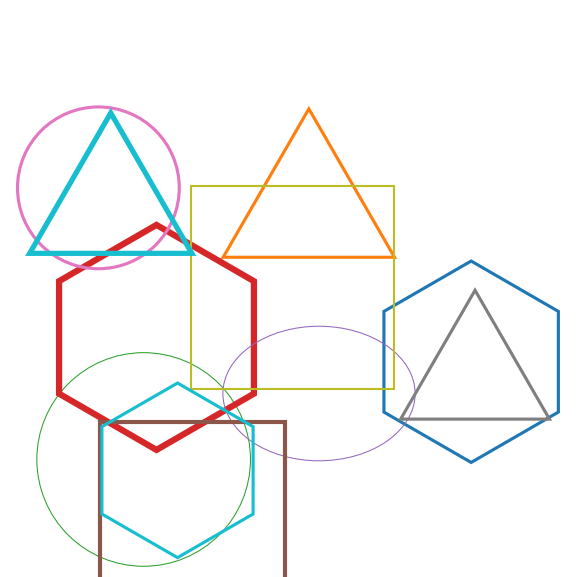[{"shape": "hexagon", "thickness": 1.5, "radius": 0.87, "center": [0.816, 0.373]}, {"shape": "triangle", "thickness": 1.5, "radius": 0.86, "center": [0.535, 0.639]}, {"shape": "circle", "thickness": 0.5, "radius": 0.92, "center": [0.249, 0.204]}, {"shape": "hexagon", "thickness": 3, "radius": 0.97, "center": [0.271, 0.415]}, {"shape": "oval", "thickness": 0.5, "radius": 0.83, "center": [0.552, 0.318]}, {"shape": "square", "thickness": 2, "radius": 0.8, "center": [0.333, 0.108]}, {"shape": "circle", "thickness": 1.5, "radius": 0.7, "center": [0.17, 0.674]}, {"shape": "triangle", "thickness": 1.5, "radius": 0.74, "center": [0.823, 0.348]}, {"shape": "square", "thickness": 1, "radius": 0.88, "center": [0.506, 0.501]}, {"shape": "hexagon", "thickness": 1.5, "radius": 0.76, "center": [0.307, 0.185]}, {"shape": "triangle", "thickness": 2.5, "radius": 0.81, "center": [0.192, 0.641]}]